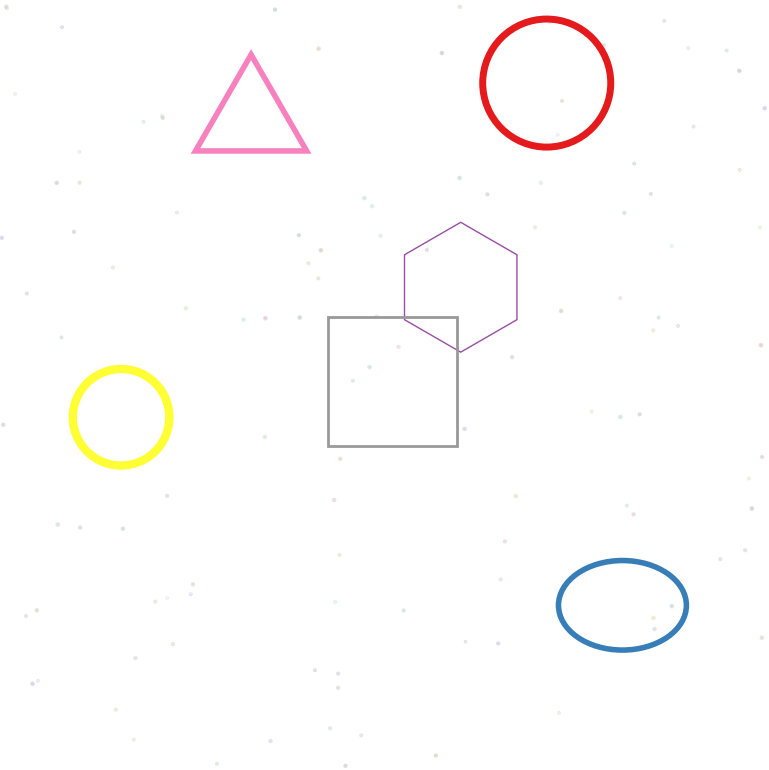[{"shape": "circle", "thickness": 2.5, "radius": 0.42, "center": [0.71, 0.892]}, {"shape": "oval", "thickness": 2, "radius": 0.42, "center": [0.808, 0.214]}, {"shape": "hexagon", "thickness": 0.5, "radius": 0.42, "center": [0.598, 0.627]}, {"shape": "circle", "thickness": 3, "radius": 0.31, "center": [0.157, 0.458]}, {"shape": "triangle", "thickness": 2, "radius": 0.42, "center": [0.326, 0.846]}, {"shape": "square", "thickness": 1, "radius": 0.42, "center": [0.509, 0.505]}]